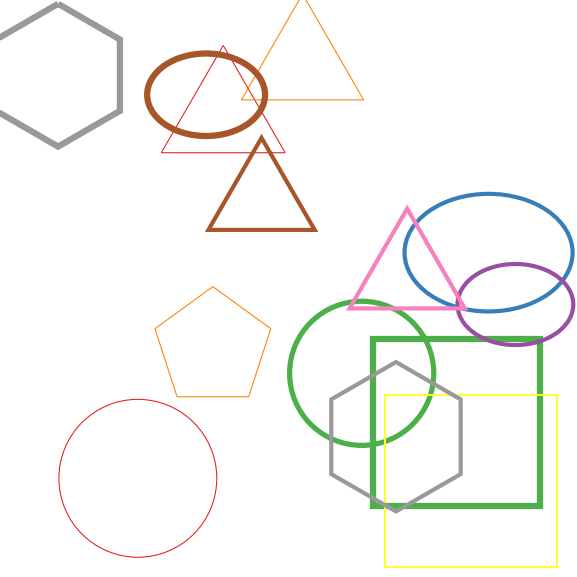[{"shape": "triangle", "thickness": 0.5, "radius": 0.62, "center": [0.387, 0.797]}, {"shape": "circle", "thickness": 0.5, "radius": 0.68, "center": [0.239, 0.171]}, {"shape": "oval", "thickness": 2, "radius": 0.73, "center": [0.846, 0.562]}, {"shape": "circle", "thickness": 2.5, "radius": 0.62, "center": [0.626, 0.353]}, {"shape": "square", "thickness": 3, "radius": 0.72, "center": [0.791, 0.268]}, {"shape": "oval", "thickness": 2, "radius": 0.5, "center": [0.892, 0.472]}, {"shape": "triangle", "thickness": 0.5, "radius": 0.61, "center": [0.524, 0.887]}, {"shape": "pentagon", "thickness": 0.5, "radius": 0.53, "center": [0.369, 0.397]}, {"shape": "square", "thickness": 1, "radius": 0.75, "center": [0.815, 0.166]}, {"shape": "oval", "thickness": 3, "radius": 0.51, "center": [0.357, 0.835]}, {"shape": "triangle", "thickness": 2, "radius": 0.53, "center": [0.453, 0.654]}, {"shape": "triangle", "thickness": 2, "radius": 0.58, "center": [0.705, 0.523]}, {"shape": "hexagon", "thickness": 2, "radius": 0.65, "center": [0.686, 0.243]}, {"shape": "hexagon", "thickness": 3, "radius": 0.62, "center": [0.101, 0.869]}]